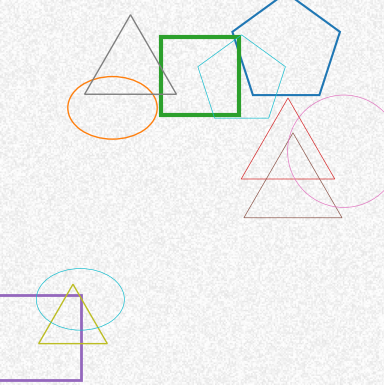[{"shape": "pentagon", "thickness": 1.5, "radius": 0.73, "center": [0.743, 0.872]}, {"shape": "oval", "thickness": 1, "radius": 0.58, "center": [0.292, 0.72]}, {"shape": "square", "thickness": 3, "radius": 0.5, "center": [0.52, 0.803]}, {"shape": "triangle", "thickness": 0.5, "radius": 0.7, "center": [0.748, 0.605]}, {"shape": "square", "thickness": 2, "radius": 0.55, "center": [0.1, 0.123]}, {"shape": "triangle", "thickness": 0.5, "radius": 0.74, "center": [0.761, 0.508]}, {"shape": "circle", "thickness": 0.5, "radius": 0.73, "center": [0.893, 0.607]}, {"shape": "triangle", "thickness": 1, "radius": 0.69, "center": [0.339, 0.824]}, {"shape": "triangle", "thickness": 1, "radius": 0.51, "center": [0.19, 0.159]}, {"shape": "pentagon", "thickness": 0.5, "radius": 0.6, "center": [0.628, 0.79]}, {"shape": "oval", "thickness": 0.5, "radius": 0.57, "center": [0.209, 0.222]}]